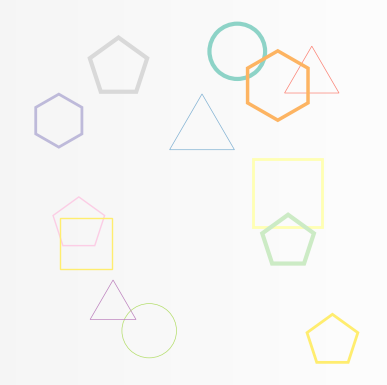[{"shape": "circle", "thickness": 3, "radius": 0.36, "center": [0.612, 0.867]}, {"shape": "square", "thickness": 2, "radius": 0.44, "center": [0.743, 0.499]}, {"shape": "hexagon", "thickness": 2, "radius": 0.34, "center": [0.152, 0.687]}, {"shape": "triangle", "thickness": 0.5, "radius": 0.41, "center": [0.805, 0.799]}, {"shape": "triangle", "thickness": 0.5, "radius": 0.48, "center": [0.521, 0.659]}, {"shape": "hexagon", "thickness": 2.5, "radius": 0.45, "center": [0.717, 0.778]}, {"shape": "circle", "thickness": 0.5, "radius": 0.35, "center": [0.385, 0.141]}, {"shape": "pentagon", "thickness": 1, "radius": 0.35, "center": [0.203, 0.419]}, {"shape": "pentagon", "thickness": 3, "radius": 0.39, "center": [0.306, 0.825]}, {"shape": "triangle", "thickness": 0.5, "radius": 0.34, "center": [0.292, 0.204]}, {"shape": "pentagon", "thickness": 3, "radius": 0.35, "center": [0.743, 0.372]}, {"shape": "pentagon", "thickness": 2, "radius": 0.34, "center": [0.858, 0.115]}, {"shape": "square", "thickness": 1, "radius": 0.34, "center": [0.223, 0.367]}]